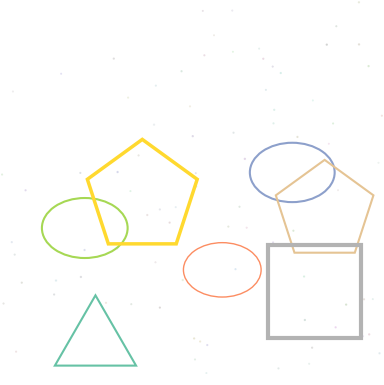[{"shape": "triangle", "thickness": 1.5, "radius": 0.61, "center": [0.248, 0.111]}, {"shape": "oval", "thickness": 1, "radius": 0.5, "center": [0.577, 0.299]}, {"shape": "oval", "thickness": 1.5, "radius": 0.55, "center": [0.759, 0.552]}, {"shape": "oval", "thickness": 1.5, "radius": 0.56, "center": [0.22, 0.408]}, {"shape": "pentagon", "thickness": 2.5, "radius": 0.75, "center": [0.37, 0.488]}, {"shape": "pentagon", "thickness": 1.5, "radius": 0.67, "center": [0.843, 0.451]}, {"shape": "square", "thickness": 3, "radius": 0.6, "center": [0.816, 0.242]}]